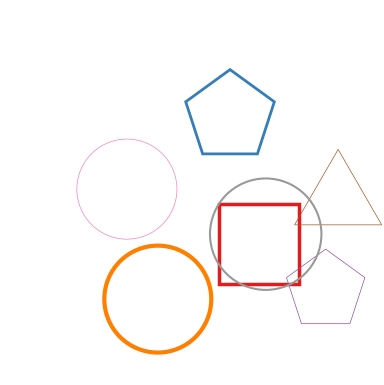[{"shape": "square", "thickness": 2.5, "radius": 0.52, "center": [0.673, 0.366]}, {"shape": "pentagon", "thickness": 2, "radius": 0.6, "center": [0.597, 0.698]}, {"shape": "pentagon", "thickness": 0.5, "radius": 0.54, "center": [0.846, 0.246]}, {"shape": "circle", "thickness": 3, "radius": 0.69, "center": [0.41, 0.223]}, {"shape": "triangle", "thickness": 0.5, "radius": 0.65, "center": [0.878, 0.481]}, {"shape": "circle", "thickness": 0.5, "radius": 0.65, "center": [0.33, 0.509]}, {"shape": "circle", "thickness": 1.5, "radius": 0.72, "center": [0.69, 0.392]}]